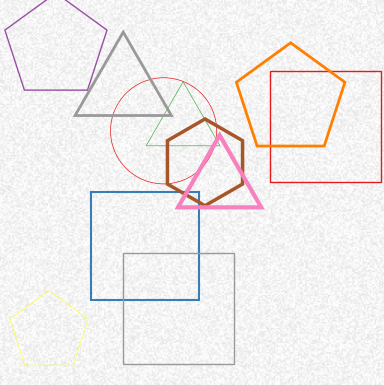[{"shape": "circle", "thickness": 0.5, "radius": 0.69, "center": [0.425, 0.66]}, {"shape": "square", "thickness": 1, "radius": 0.72, "center": [0.845, 0.671]}, {"shape": "square", "thickness": 1.5, "radius": 0.7, "center": [0.378, 0.36]}, {"shape": "triangle", "thickness": 0.5, "radius": 0.55, "center": [0.476, 0.677]}, {"shape": "pentagon", "thickness": 1, "radius": 0.7, "center": [0.145, 0.879]}, {"shape": "pentagon", "thickness": 2, "radius": 0.74, "center": [0.755, 0.741]}, {"shape": "pentagon", "thickness": 0.5, "radius": 0.53, "center": [0.127, 0.138]}, {"shape": "hexagon", "thickness": 2.5, "radius": 0.56, "center": [0.532, 0.578]}, {"shape": "triangle", "thickness": 3, "radius": 0.62, "center": [0.571, 0.524]}, {"shape": "triangle", "thickness": 2, "radius": 0.72, "center": [0.32, 0.772]}, {"shape": "square", "thickness": 1, "radius": 0.72, "center": [0.463, 0.199]}]